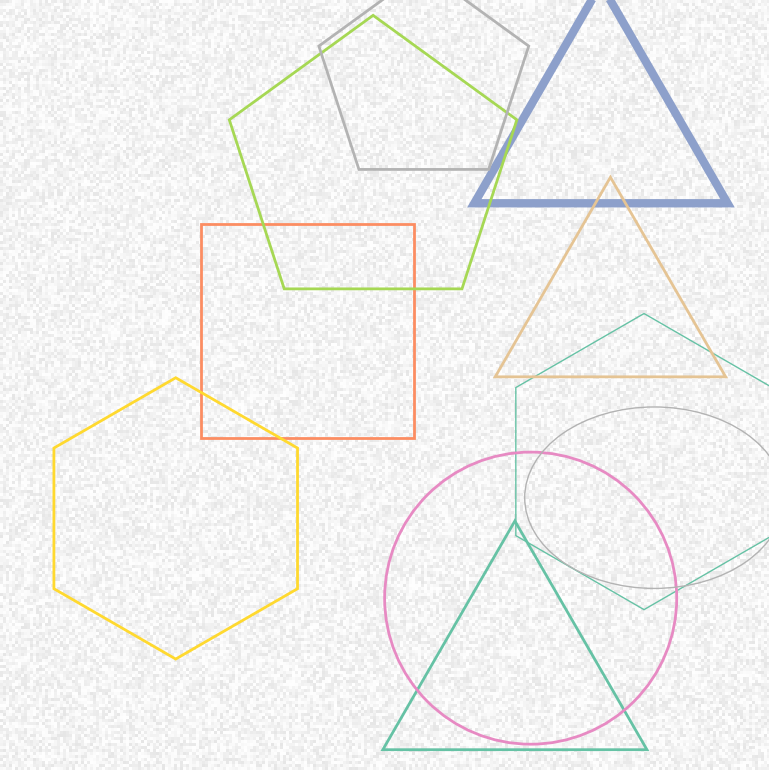[{"shape": "triangle", "thickness": 1, "radius": 0.99, "center": [0.669, 0.125]}, {"shape": "hexagon", "thickness": 0.5, "radius": 0.96, "center": [0.836, 0.401]}, {"shape": "square", "thickness": 1, "radius": 0.69, "center": [0.399, 0.57]}, {"shape": "triangle", "thickness": 3, "radius": 0.95, "center": [0.78, 0.831]}, {"shape": "circle", "thickness": 1, "radius": 0.95, "center": [0.689, 0.223]}, {"shape": "pentagon", "thickness": 1, "radius": 0.98, "center": [0.485, 0.784]}, {"shape": "hexagon", "thickness": 1, "radius": 0.91, "center": [0.228, 0.327]}, {"shape": "triangle", "thickness": 1, "radius": 0.86, "center": [0.793, 0.597]}, {"shape": "oval", "thickness": 0.5, "radius": 0.84, "center": [0.85, 0.354]}, {"shape": "pentagon", "thickness": 1, "radius": 0.72, "center": [0.55, 0.896]}]